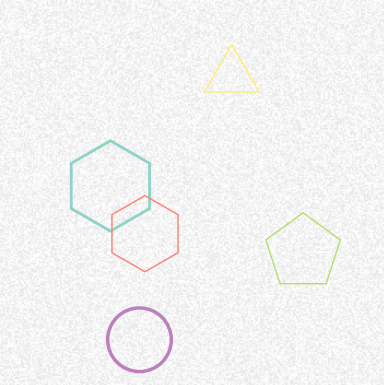[{"shape": "hexagon", "thickness": 2, "radius": 0.59, "center": [0.287, 0.517]}, {"shape": "hexagon", "thickness": 1, "radius": 0.5, "center": [0.377, 0.393]}, {"shape": "pentagon", "thickness": 1, "radius": 0.51, "center": [0.787, 0.345]}, {"shape": "circle", "thickness": 2.5, "radius": 0.41, "center": [0.362, 0.118]}, {"shape": "triangle", "thickness": 1, "radius": 0.41, "center": [0.602, 0.802]}]